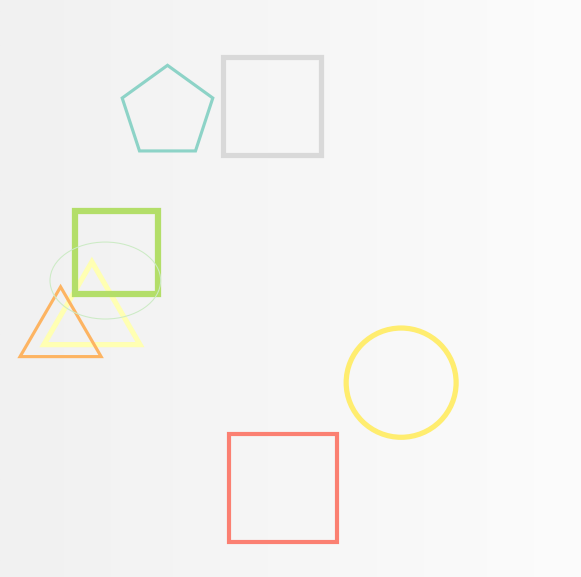[{"shape": "pentagon", "thickness": 1.5, "radius": 0.41, "center": [0.288, 0.804]}, {"shape": "triangle", "thickness": 2.5, "radius": 0.48, "center": [0.158, 0.45]}, {"shape": "square", "thickness": 2, "radius": 0.46, "center": [0.486, 0.154]}, {"shape": "triangle", "thickness": 1.5, "radius": 0.4, "center": [0.104, 0.422]}, {"shape": "square", "thickness": 3, "radius": 0.36, "center": [0.201, 0.562]}, {"shape": "square", "thickness": 2.5, "radius": 0.42, "center": [0.468, 0.816]}, {"shape": "oval", "thickness": 0.5, "radius": 0.48, "center": [0.181, 0.513]}, {"shape": "circle", "thickness": 2.5, "radius": 0.47, "center": [0.69, 0.337]}]